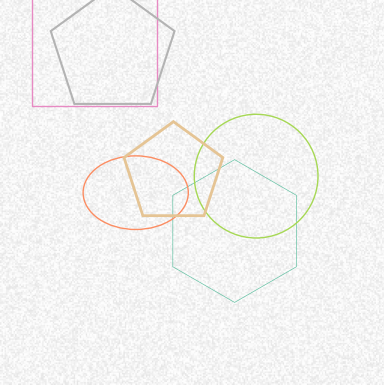[{"shape": "hexagon", "thickness": 0.5, "radius": 0.93, "center": [0.609, 0.4]}, {"shape": "oval", "thickness": 1, "radius": 0.68, "center": [0.353, 0.5]}, {"shape": "square", "thickness": 1, "radius": 0.82, "center": [0.245, 0.888]}, {"shape": "circle", "thickness": 1, "radius": 0.8, "center": [0.665, 0.543]}, {"shape": "pentagon", "thickness": 2, "radius": 0.68, "center": [0.45, 0.549]}, {"shape": "pentagon", "thickness": 1.5, "radius": 0.85, "center": [0.293, 0.867]}]